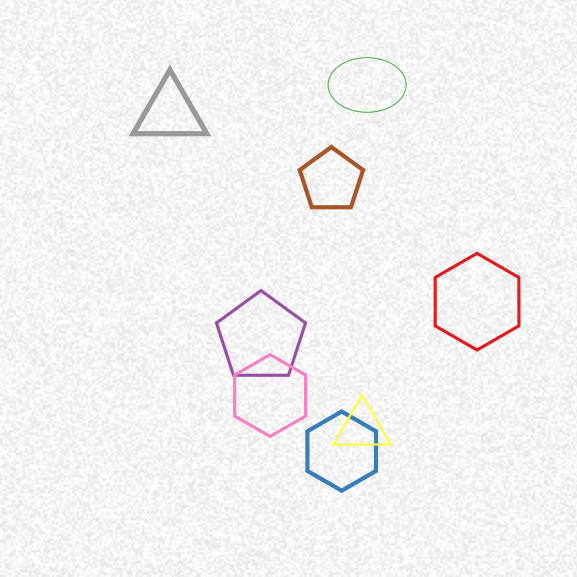[{"shape": "hexagon", "thickness": 1.5, "radius": 0.42, "center": [0.826, 0.477]}, {"shape": "hexagon", "thickness": 2, "radius": 0.34, "center": [0.592, 0.218]}, {"shape": "oval", "thickness": 0.5, "radius": 0.34, "center": [0.636, 0.852]}, {"shape": "pentagon", "thickness": 1.5, "radius": 0.41, "center": [0.452, 0.415]}, {"shape": "triangle", "thickness": 1, "radius": 0.29, "center": [0.627, 0.258]}, {"shape": "pentagon", "thickness": 2, "radius": 0.29, "center": [0.574, 0.687]}, {"shape": "hexagon", "thickness": 1.5, "radius": 0.35, "center": [0.468, 0.314]}, {"shape": "triangle", "thickness": 2.5, "radius": 0.37, "center": [0.294, 0.805]}]